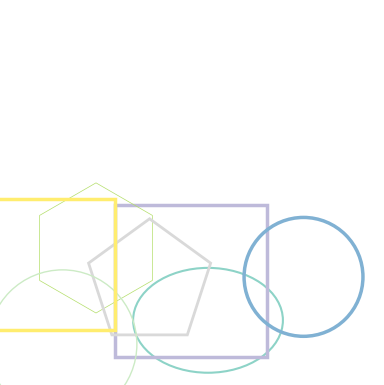[{"shape": "oval", "thickness": 1.5, "radius": 0.97, "center": [0.54, 0.168]}, {"shape": "square", "thickness": 2.5, "radius": 0.99, "center": [0.496, 0.269]}, {"shape": "circle", "thickness": 2.5, "radius": 0.77, "center": [0.788, 0.281]}, {"shape": "hexagon", "thickness": 0.5, "radius": 0.85, "center": [0.249, 0.356]}, {"shape": "pentagon", "thickness": 2, "radius": 0.83, "center": [0.389, 0.265]}, {"shape": "circle", "thickness": 1, "radius": 0.97, "center": [0.162, 0.106]}, {"shape": "square", "thickness": 2.5, "radius": 0.85, "center": [0.129, 0.314]}]